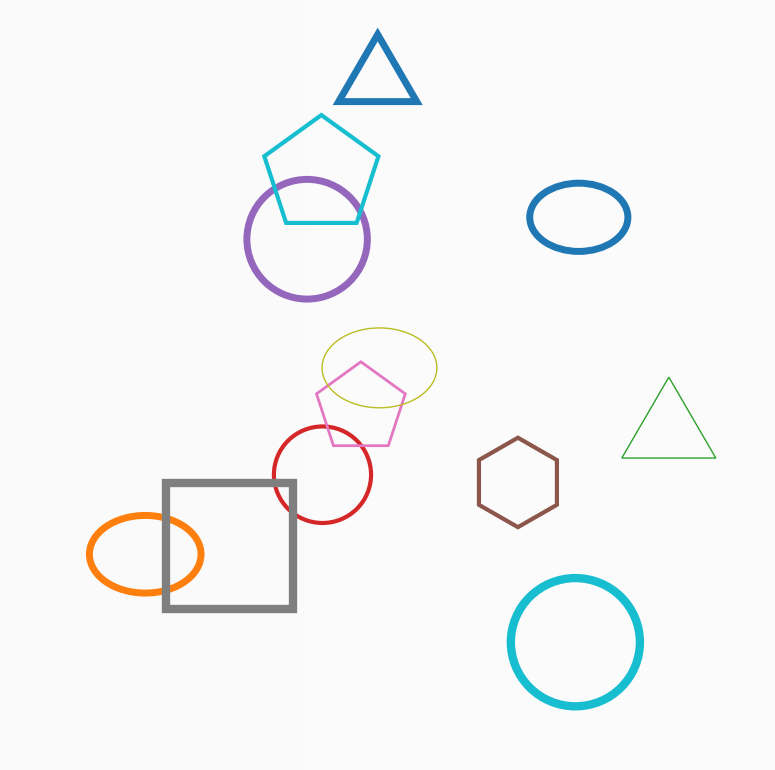[{"shape": "triangle", "thickness": 2.5, "radius": 0.29, "center": [0.487, 0.897]}, {"shape": "oval", "thickness": 2.5, "radius": 0.32, "center": [0.747, 0.718]}, {"shape": "oval", "thickness": 2.5, "radius": 0.36, "center": [0.187, 0.28]}, {"shape": "triangle", "thickness": 0.5, "radius": 0.35, "center": [0.863, 0.44]}, {"shape": "circle", "thickness": 1.5, "radius": 0.31, "center": [0.416, 0.383]}, {"shape": "circle", "thickness": 2.5, "radius": 0.39, "center": [0.396, 0.689]}, {"shape": "hexagon", "thickness": 1.5, "radius": 0.29, "center": [0.668, 0.373]}, {"shape": "pentagon", "thickness": 1, "radius": 0.3, "center": [0.466, 0.47]}, {"shape": "square", "thickness": 3, "radius": 0.41, "center": [0.296, 0.291]}, {"shape": "oval", "thickness": 0.5, "radius": 0.37, "center": [0.49, 0.522]}, {"shape": "pentagon", "thickness": 1.5, "radius": 0.39, "center": [0.415, 0.773]}, {"shape": "circle", "thickness": 3, "radius": 0.42, "center": [0.742, 0.166]}]